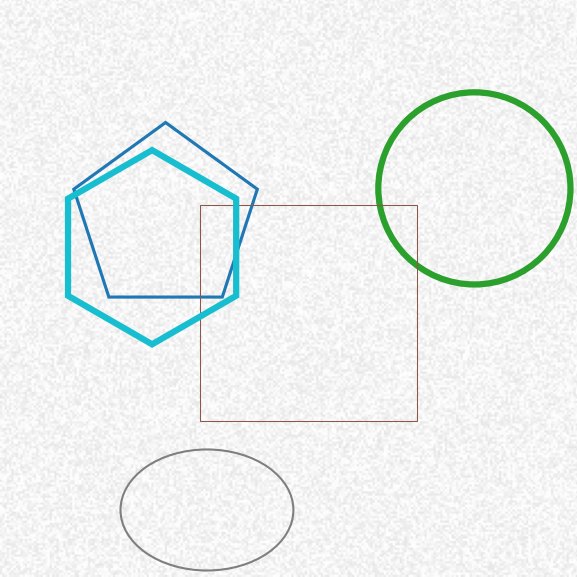[{"shape": "pentagon", "thickness": 1.5, "radius": 0.84, "center": [0.287, 0.62]}, {"shape": "circle", "thickness": 3, "radius": 0.83, "center": [0.821, 0.673]}, {"shape": "square", "thickness": 0.5, "radius": 0.94, "center": [0.534, 0.458]}, {"shape": "oval", "thickness": 1, "radius": 0.75, "center": [0.358, 0.116]}, {"shape": "hexagon", "thickness": 3, "radius": 0.84, "center": [0.263, 0.571]}]